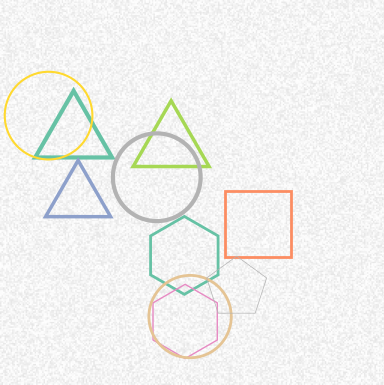[{"shape": "hexagon", "thickness": 2, "radius": 0.51, "center": [0.479, 0.337]}, {"shape": "triangle", "thickness": 3, "radius": 0.58, "center": [0.191, 0.649]}, {"shape": "square", "thickness": 2, "radius": 0.43, "center": [0.671, 0.419]}, {"shape": "triangle", "thickness": 2.5, "radius": 0.49, "center": [0.203, 0.486]}, {"shape": "hexagon", "thickness": 1, "radius": 0.48, "center": [0.481, 0.165]}, {"shape": "triangle", "thickness": 2.5, "radius": 0.57, "center": [0.444, 0.624]}, {"shape": "circle", "thickness": 1.5, "radius": 0.57, "center": [0.126, 0.7]}, {"shape": "circle", "thickness": 2, "radius": 0.54, "center": [0.494, 0.178]}, {"shape": "circle", "thickness": 3, "radius": 0.57, "center": [0.407, 0.54]}, {"shape": "pentagon", "thickness": 0.5, "radius": 0.41, "center": [0.615, 0.253]}]